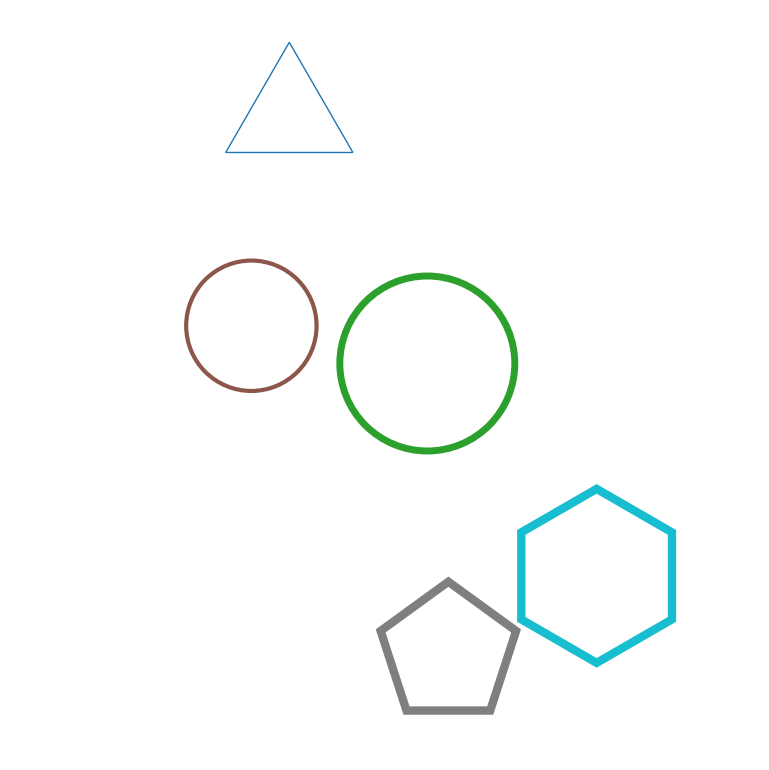[{"shape": "triangle", "thickness": 0.5, "radius": 0.48, "center": [0.376, 0.85]}, {"shape": "circle", "thickness": 2.5, "radius": 0.57, "center": [0.555, 0.528]}, {"shape": "circle", "thickness": 1.5, "radius": 0.42, "center": [0.326, 0.577]}, {"shape": "pentagon", "thickness": 3, "radius": 0.46, "center": [0.582, 0.152]}, {"shape": "hexagon", "thickness": 3, "radius": 0.56, "center": [0.775, 0.252]}]